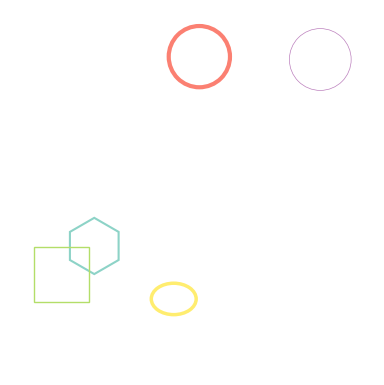[{"shape": "hexagon", "thickness": 1.5, "radius": 0.37, "center": [0.245, 0.361]}, {"shape": "circle", "thickness": 3, "radius": 0.4, "center": [0.518, 0.853]}, {"shape": "square", "thickness": 1, "radius": 0.36, "center": [0.161, 0.287]}, {"shape": "circle", "thickness": 0.5, "radius": 0.4, "center": [0.832, 0.845]}, {"shape": "oval", "thickness": 2.5, "radius": 0.29, "center": [0.451, 0.224]}]